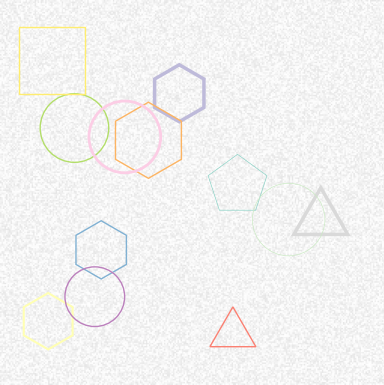[{"shape": "pentagon", "thickness": 0.5, "radius": 0.4, "center": [0.617, 0.519]}, {"shape": "hexagon", "thickness": 1.5, "radius": 0.37, "center": [0.125, 0.166]}, {"shape": "hexagon", "thickness": 2.5, "radius": 0.37, "center": [0.466, 0.758]}, {"shape": "triangle", "thickness": 1, "radius": 0.34, "center": [0.605, 0.134]}, {"shape": "hexagon", "thickness": 1, "radius": 0.38, "center": [0.263, 0.351]}, {"shape": "hexagon", "thickness": 1, "radius": 0.49, "center": [0.386, 0.636]}, {"shape": "circle", "thickness": 1, "radius": 0.45, "center": [0.193, 0.667]}, {"shape": "circle", "thickness": 2, "radius": 0.47, "center": [0.324, 0.644]}, {"shape": "triangle", "thickness": 2.5, "radius": 0.4, "center": [0.833, 0.432]}, {"shape": "circle", "thickness": 1, "radius": 0.39, "center": [0.246, 0.229]}, {"shape": "circle", "thickness": 0.5, "radius": 0.47, "center": [0.75, 0.43]}, {"shape": "square", "thickness": 1, "radius": 0.43, "center": [0.135, 0.843]}]